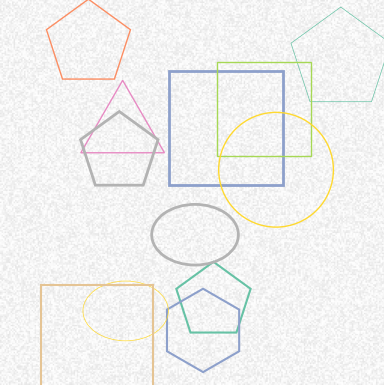[{"shape": "pentagon", "thickness": 1.5, "radius": 0.51, "center": [0.554, 0.218]}, {"shape": "pentagon", "thickness": 0.5, "radius": 0.68, "center": [0.885, 0.846]}, {"shape": "pentagon", "thickness": 1, "radius": 0.57, "center": [0.23, 0.887]}, {"shape": "hexagon", "thickness": 1.5, "radius": 0.54, "center": [0.527, 0.142]}, {"shape": "square", "thickness": 2, "radius": 0.74, "center": [0.587, 0.667]}, {"shape": "triangle", "thickness": 1, "radius": 0.63, "center": [0.319, 0.666]}, {"shape": "square", "thickness": 1, "radius": 0.61, "center": [0.686, 0.717]}, {"shape": "circle", "thickness": 1, "radius": 0.75, "center": [0.717, 0.559]}, {"shape": "oval", "thickness": 0.5, "radius": 0.55, "center": [0.326, 0.192]}, {"shape": "square", "thickness": 1.5, "radius": 0.73, "center": [0.252, 0.114]}, {"shape": "oval", "thickness": 2, "radius": 0.56, "center": [0.507, 0.39]}, {"shape": "pentagon", "thickness": 2, "radius": 0.53, "center": [0.31, 0.605]}]